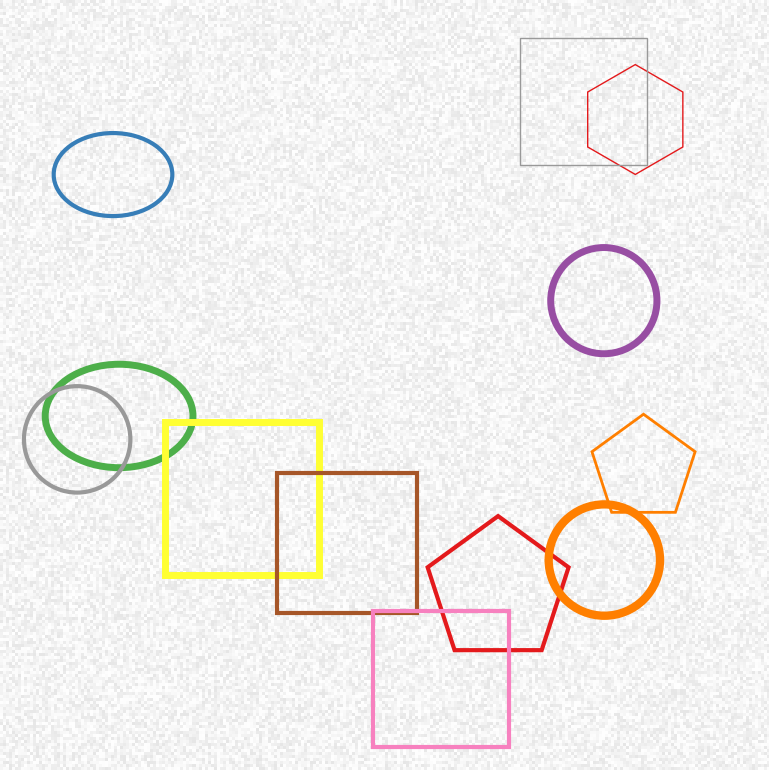[{"shape": "hexagon", "thickness": 0.5, "radius": 0.36, "center": [0.825, 0.845]}, {"shape": "pentagon", "thickness": 1.5, "radius": 0.48, "center": [0.647, 0.233]}, {"shape": "oval", "thickness": 1.5, "radius": 0.39, "center": [0.147, 0.773]}, {"shape": "oval", "thickness": 2.5, "radius": 0.48, "center": [0.155, 0.46]}, {"shape": "circle", "thickness": 2.5, "radius": 0.34, "center": [0.784, 0.61]}, {"shape": "circle", "thickness": 3, "radius": 0.36, "center": [0.785, 0.273]}, {"shape": "pentagon", "thickness": 1, "radius": 0.35, "center": [0.836, 0.392]}, {"shape": "square", "thickness": 2.5, "radius": 0.5, "center": [0.314, 0.353]}, {"shape": "square", "thickness": 1.5, "radius": 0.45, "center": [0.451, 0.295]}, {"shape": "square", "thickness": 1.5, "radius": 0.44, "center": [0.573, 0.119]}, {"shape": "circle", "thickness": 1.5, "radius": 0.35, "center": [0.1, 0.429]}, {"shape": "square", "thickness": 0.5, "radius": 0.41, "center": [0.758, 0.868]}]